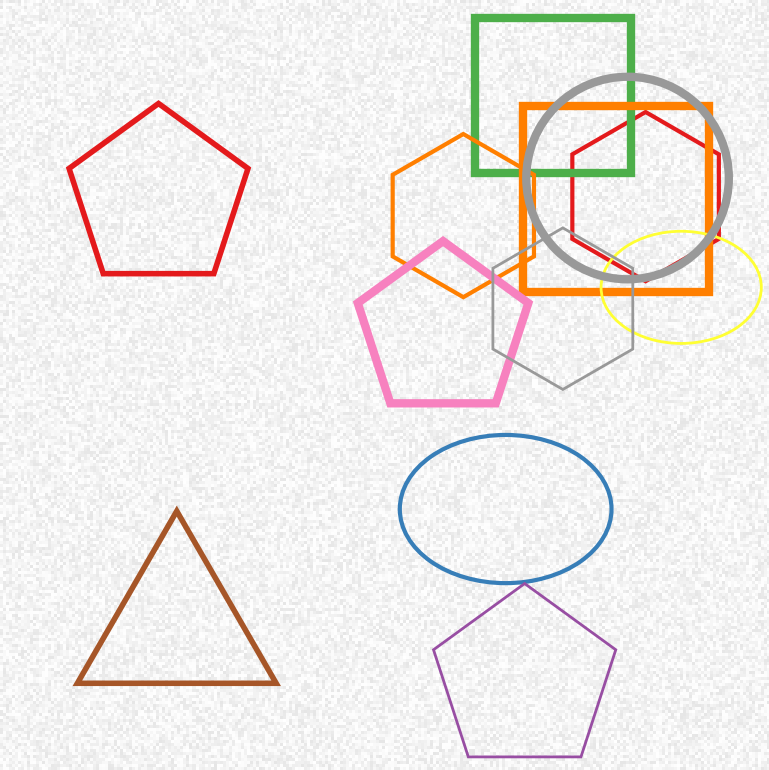[{"shape": "pentagon", "thickness": 2, "radius": 0.61, "center": [0.206, 0.743]}, {"shape": "hexagon", "thickness": 1.5, "radius": 0.55, "center": [0.838, 0.745]}, {"shape": "oval", "thickness": 1.5, "radius": 0.69, "center": [0.657, 0.339]}, {"shape": "square", "thickness": 3, "radius": 0.5, "center": [0.718, 0.876]}, {"shape": "pentagon", "thickness": 1, "radius": 0.62, "center": [0.681, 0.118]}, {"shape": "square", "thickness": 3, "radius": 0.61, "center": [0.8, 0.742]}, {"shape": "hexagon", "thickness": 1.5, "radius": 0.53, "center": [0.602, 0.72]}, {"shape": "oval", "thickness": 1, "radius": 0.52, "center": [0.885, 0.627]}, {"shape": "triangle", "thickness": 2, "radius": 0.75, "center": [0.23, 0.187]}, {"shape": "pentagon", "thickness": 3, "radius": 0.58, "center": [0.575, 0.57]}, {"shape": "circle", "thickness": 3, "radius": 0.66, "center": [0.815, 0.769]}, {"shape": "hexagon", "thickness": 1, "radius": 0.52, "center": [0.731, 0.599]}]